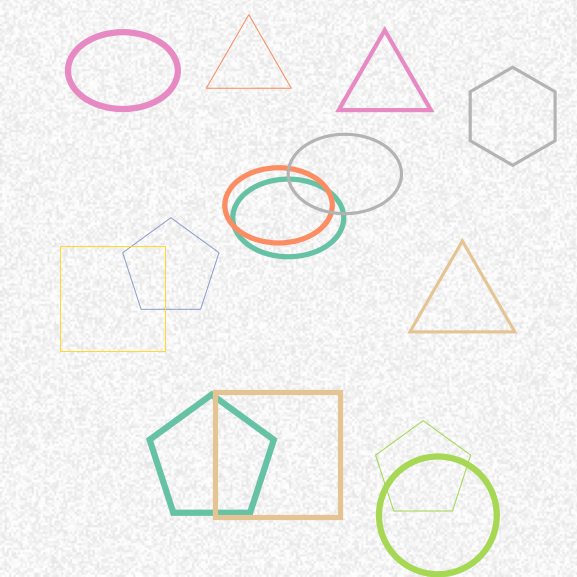[{"shape": "oval", "thickness": 2.5, "radius": 0.48, "center": [0.499, 0.622]}, {"shape": "pentagon", "thickness": 3, "radius": 0.57, "center": [0.367, 0.203]}, {"shape": "oval", "thickness": 2.5, "radius": 0.47, "center": [0.482, 0.644]}, {"shape": "triangle", "thickness": 0.5, "radius": 0.43, "center": [0.431, 0.889]}, {"shape": "pentagon", "thickness": 0.5, "radius": 0.44, "center": [0.296, 0.534]}, {"shape": "triangle", "thickness": 2, "radius": 0.46, "center": [0.666, 0.855]}, {"shape": "oval", "thickness": 3, "radius": 0.48, "center": [0.213, 0.877]}, {"shape": "circle", "thickness": 3, "radius": 0.51, "center": [0.758, 0.107]}, {"shape": "pentagon", "thickness": 0.5, "radius": 0.43, "center": [0.733, 0.184]}, {"shape": "square", "thickness": 0.5, "radius": 0.45, "center": [0.195, 0.482]}, {"shape": "square", "thickness": 2.5, "radius": 0.54, "center": [0.48, 0.212]}, {"shape": "triangle", "thickness": 1.5, "radius": 0.52, "center": [0.801, 0.477]}, {"shape": "oval", "thickness": 1.5, "radius": 0.49, "center": [0.597, 0.698]}, {"shape": "hexagon", "thickness": 1.5, "radius": 0.42, "center": [0.888, 0.798]}]